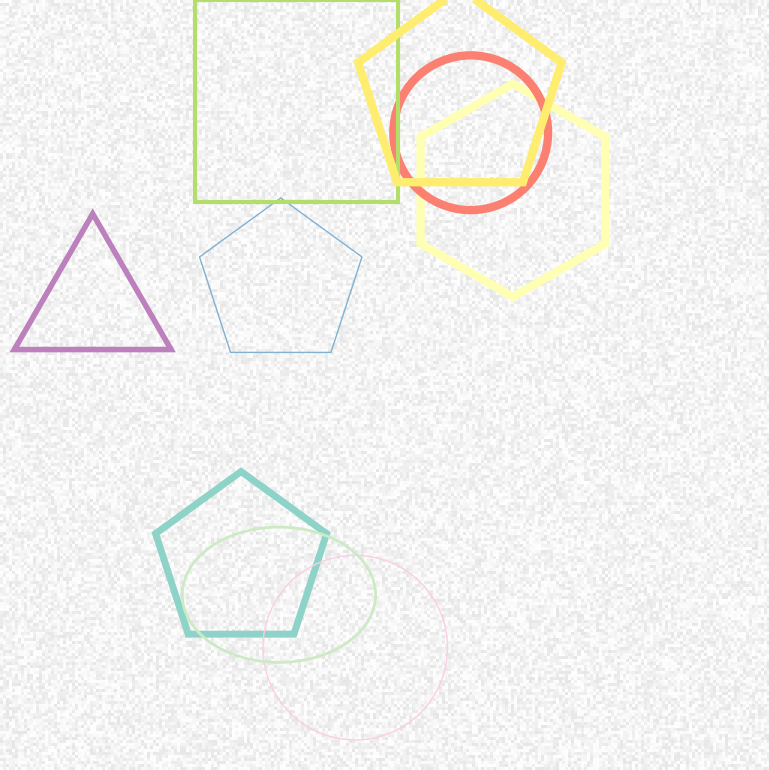[{"shape": "pentagon", "thickness": 2.5, "radius": 0.58, "center": [0.313, 0.271]}, {"shape": "hexagon", "thickness": 3, "radius": 0.69, "center": [0.666, 0.753]}, {"shape": "circle", "thickness": 3, "radius": 0.5, "center": [0.611, 0.828]}, {"shape": "pentagon", "thickness": 0.5, "radius": 0.55, "center": [0.365, 0.632]}, {"shape": "square", "thickness": 1.5, "radius": 0.66, "center": [0.385, 0.869]}, {"shape": "circle", "thickness": 0.5, "radius": 0.6, "center": [0.461, 0.159]}, {"shape": "triangle", "thickness": 2, "radius": 0.59, "center": [0.12, 0.605]}, {"shape": "oval", "thickness": 1, "radius": 0.63, "center": [0.362, 0.228]}, {"shape": "pentagon", "thickness": 3, "radius": 0.7, "center": [0.597, 0.876]}]